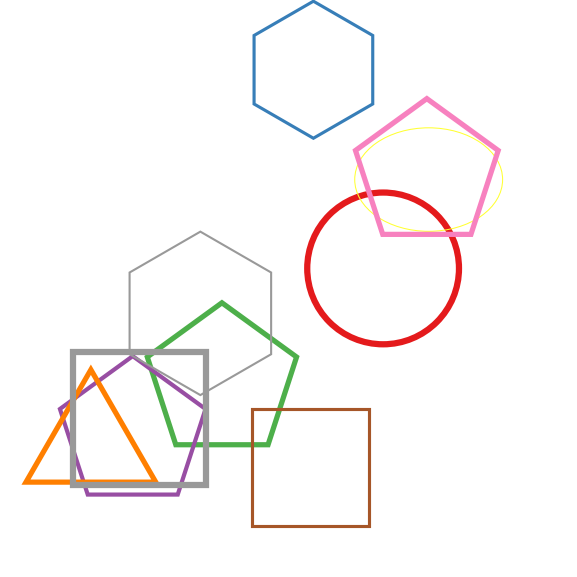[{"shape": "circle", "thickness": 3, "radius": 0.66, "center": [0.663, 0.534]}, {"shape": "hexagon", "thickness": 1.5, "radius": 0.59, "center": [0.543, 0.878]}, {"shape": "pentagon", "thickness": 2.5, "radius": 0.68, "center": [0.384, 0.339]}, {"shape": "pentagon", "thickness": 2, "radius": 0.66, "center": [0.23, 0.25]}, {"shape": "triangle", "thickness": 2.5, "radius": 0.65, "center": [0.157, 0.229]}, {"shape": "oval", "thickness": 0.5, "radius": 0.64, "center": [0.742, 0.688]}, {"shape": "square", "thickness": 1.5, "radius": 0.51, "center": [0.538, 0.19]}, {"shape": "pentagon", "thickness": 2.5, "radius": 0.65, "center": [0.739, 0.698]}, {"shape": "hexagon", "thickness": 1, "radius": 0.71, "center": [0.347, 0.457]}, {"shape": "square", "thickness": 3, "radius": 0.57, "center": [0.241, 0.274]}]